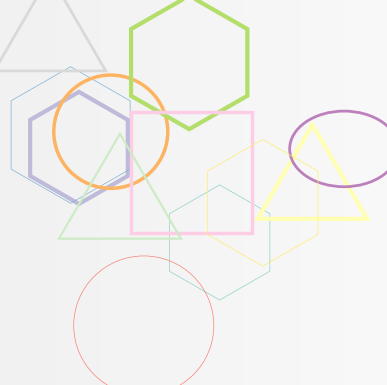[{"shape": "hexagon", "thickness": 0.5, "radius": 0.75, "center": [0.567, 0.37]}, {"shape": "triangle", "thickness": 3, "radius": 0.82, "center": [0.806, 0.513]}, {"shape": "hexagon", "thickness": 3, "radius": 0.73, "center": [0.204, 0.616]}, {"shape": "circle", "thickness": 0.5, "radius": 0.9, "center": [0.371, 0.154]}, {"shape": "hexagon", "thickness": 0.5, "radius": 0.89, "center": [0.182, 0.649]}, {"shape": "circle", "thickness": 2.5, "radius": 0.74, "center": [0.286, 0.658]}, {"shape": "hexagon", "thickness": 3, "radius": 0.87, "center": [0.488, 0.838]}, {"shape": "square", "thickness": 2.5, "radius": 0.78, "center": [0.493, 0.552]}, {"shape": "triangle", "thickness": 2, "radius": 0.83, "center": [0.129, 0.899]}, {"shape": "oval", "thickness": 2, "radius": 0.7, "center": [0.888, 0.613]}, {"shape": "triangle", "thickness": 1.5, "radius": 0.91, "center": [0.31, 0.471]}, {"shape": "hexagon", "thickness": 0.5, "radius": 0.82, "center": [0.678, 0.473]}]